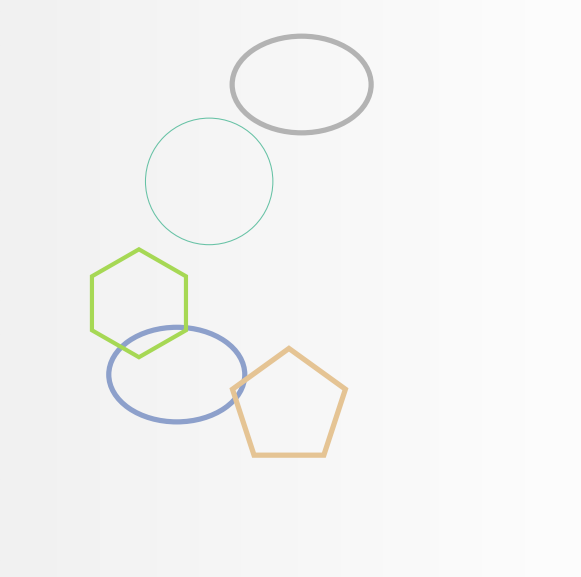[{"shape": "circle", "thickness": 0.5, "radius": 0.55, "center": [0.36, 0.685]}, {"shape": "oval", "thickness": 2.5, "radius": 0.58, "center": [0.304, 0.351]}, {"shape": "hexagon", "thickness": 2, "radius": 0.47, "center": [0.239, 0.474]}, {"shape": "pentagon", "thickness": 2.5, "radius": 0.51, "center": [0.497, 0.294]}, {"shape": "oval", "thickness": 2.5, "radius": 0.6, "center": [0.519, 0.853]}]